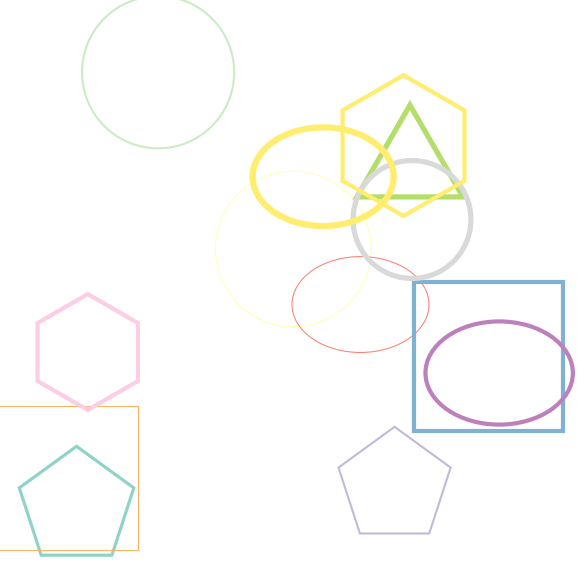[{"shape": "pentagon", "thickness": 1.5, "radius": 0.52, "center": [0.133, 0.122]}, {"shape": "circle", "thickness": 0.5, "radius": 0.67, "center": [0.508, 0.568]}, {"shape": "pentagon", "thickness": 1, "radius": 0.51, "center": [0.683, 0.158]}, {"shape": "oval", "thickness": 0.5, "radius": 0.59, "center": [0.624, 0.472]}, {"shape": "square", "thickness": 2, "radius": 0.65, "center": [0.846, 0.382]}, {"shape": "square", "thickness": 0.5, "radius": 0.62, "center": [0.114, 0.172]}, {"shape": "triangle", "thickness": 2.5, "radius": 0.53, "center": [0.71, 0.711]}, {"shape": "hexagon", "thickness": 2, "radius": 0.5, "center": [0.152, 0.39]}, {"shape": "circle", "thickness": 2.5, "radius": 0.51, "center": [0.713, 0.619]}, {"shape": "oval", "thickness": 2, "radius": 0.64, "center": [0.864, 0.353]}, {"shape": "circle", "thickness": 1, "radius": 0.66, "center": [0.274, 0.874]}, {"shape": "oval", "thickness": 3, "radius": 0.61, "center": [0.559, 0.693]}, {"shape": "hexagon", "thickness": 2, "radius": 0.61, "center": [0.699, 0.747]}]